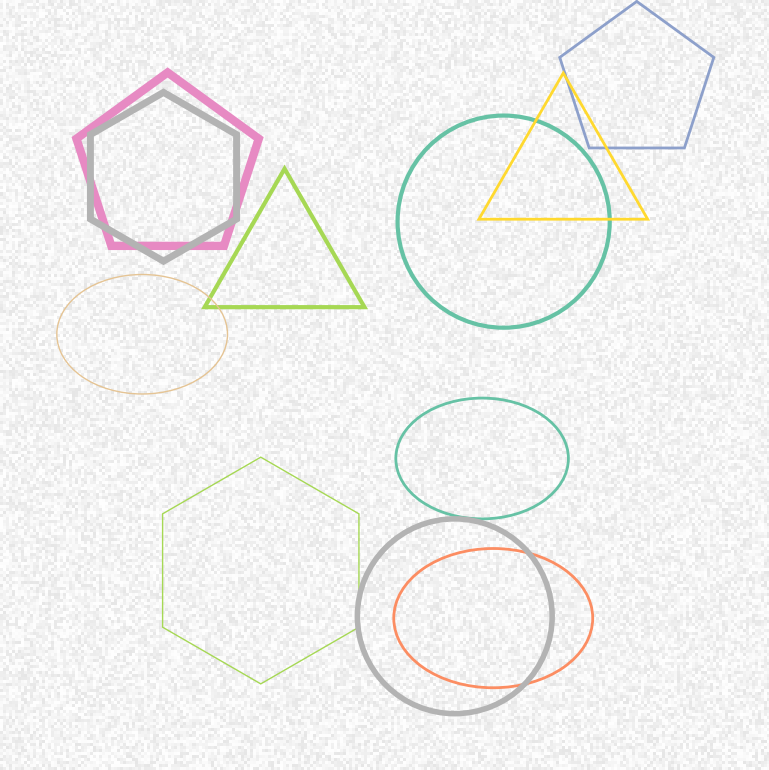[{"shape": "circle", "thickness": 1.5, "radius": 0.69, "center": [0.654, 0.712]}, {"shape": "oval", "thickness": 1, "radius": 0.56, "center": [0.626, 0.405]}, {"shape": "oval", "thickness": 1, "radius": 0.65, "center": [0.641, 0.197]}, {"shape": "pentagon", "thickness": 1, "radius": 0.53, "center": [0.827, 0.893]}, {"shape": "pentagon", "thickness": 3, "radius": 0.62, "center": [0.218, 0.781]}, {"shape": "hexagon", "thickness": 0.5, "radius": 0.74, "center": [0.339, 0.259]}, {"shape": "triangle", "thickness": 1.5, "radius": 0.6, "center": [0.37, 0.661]}, {"shape": "triangle", "thickness": 1, "radius": 0.63, "center": [0.732, 0.779]}, {"shape": "oval", "thickness": 0.5, "radius": 0.55, "center": [0.185, 0.566]}, {"shape": "circle", "thickness": 2, "radius": 0.63, "center": [0.591, 0.2]}, {"shape": "hexagon", "thickness": 2.5, "radius": 0.55, "center": [0.212, 0.77]}]